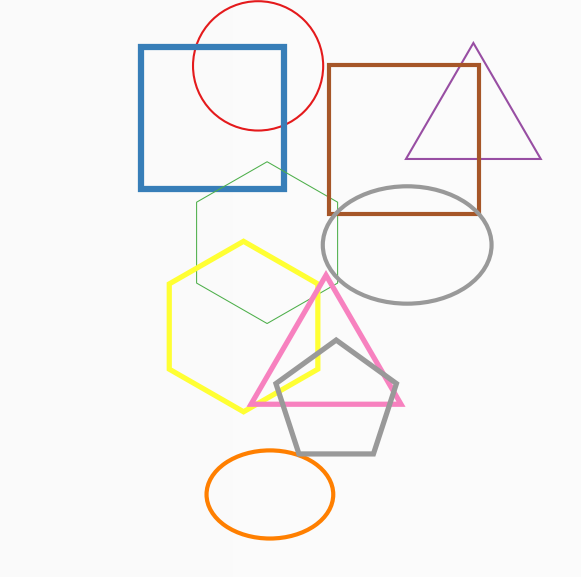[{"shape": "circle", "thickness": 1, "radius": 0.56, "center": [0.444, 0.885]}, {"shape": "square", "thickness": 3, "radius": 0.62, "center": [0.366, 0.795]}, {"shape": "hexagon", "thickness": 0.5, "radius": 0.7, "center": [0.46, 0.579]}, {"shape": "triangle", "thickness": 1, "radius": 0.67, "center": [0.814, 0.791]}, {"shape": "oval", "thickness": 2, "radius": 0.55, "center": [0.464, 0.143]}, {"shape": "hexagon", "thickness": 2.5, "radius": 0.74, "center": [0.419, 0.434]}, {"shape": "square", "thickness": 2, "radius": 0.65, "center": [0.694, 0.758]}, {"shape": "triangle", "thickness": 2.5, "radius": 0.74, "center": [0.561, 0.374]}, {"shape": "pentagon", "thickness": 2.5, "radius": 0.55, "center": [0.578, 0.301]}, {"shape": "oval", "thickness": 2, "radius": 0.73, "center": [0.701, 0.575]}]